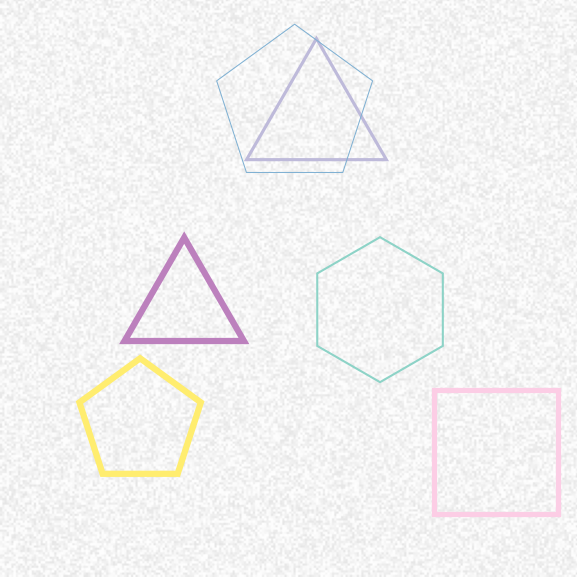[{"shape": "hexagon", "thickness": 1, "radius": 0.63, "center": [0.658, 0.463]}, {"shape": "triangle", "thickness": 1.5, "radius": 0.7, "center": [0.548, 0.793]}, {"shape": "pentagon", "thickness": 0.5, "radius": 0.71, "center": [0.51, 0.815]}, {"shape": "square", "thickness": 2.5, "radius": 0.54, "center": [0.859, 0.216]}, {"shape": "triangle", "thickness": 3, "radius": 0.6, "center": [0.319, 0.468]}, {"shape": "pentagon", "thickness": 3, "radius": 0.55, "center": [0.243, 0.268]}]